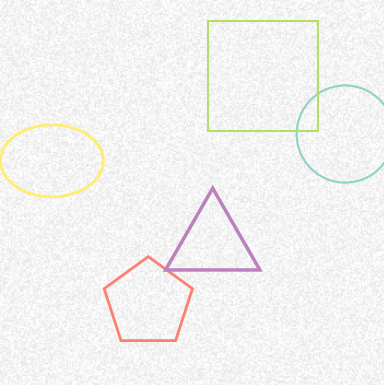[{"shape": "circle", "thickness": 1.5, "radius": 0.63, "center": [0.897, 0.652]}, {"shape": "pentagon", "thickness": 2, "radius": 0.6, "center": [0.385, 0.213]}, {"shape": "square", "thickness": 1.5, "radius": 0.72, "center": [0.683, 0.802]}, {"shape": "triangle", "thickness": 2.5, "radius": 0.71, "center": [0.552, 0.37]}, {"shape": "oval", "thickness": 2, "radius": 0.67, "center": [0.135, 0.582]}]